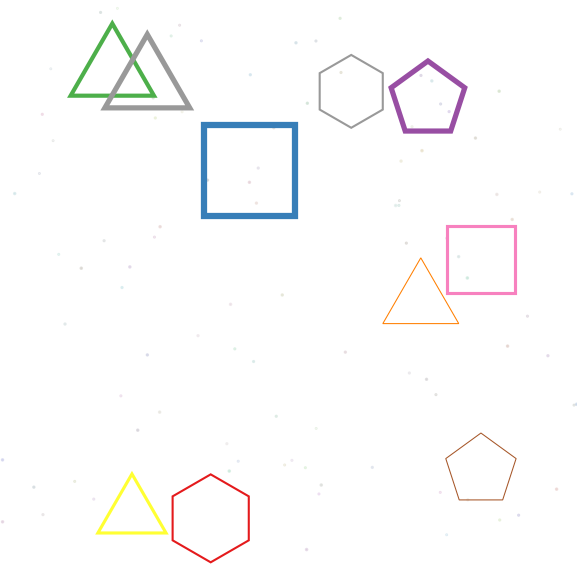[{"shape": "hexagon", "thickness": 1, "radius": 0.38, "center": [0.365, 0.102]}, {"shape": "square", "thickness": 3, "radius": 0.39, "center": [0.432, 0.704]}, {"shape": "triangle", "thickness": 2, "radius": 0.42, "center": [0.194, 0.875]}, {"shape": "pentagon", "thickness": 2.5, "radius": 0.34, "center": [0.741, 0.826]}, {"shape": "triangle", "thickness": 0.5, "radius": 0.38, "center": [0.729, 0.477]}, {"shape": "triangle", "thickness": 1.5, "radius": 0.34, "center": [0.229, 0.11]}, {"shape": "pentagon", "thickness": 0.5, "radius": 0.32, "center": [0.833, 0.185]}, {"shape": "square", "thickness": 1.5, "radius": 0.29, "center": [0.833, 0.55]}, {"shape": "hexagon", "thickness": 1, "radius": 0.32, "center": [0.608, 0.841]}, {"shape": "triangle", "thickness": 2.5, "radius": 0.42, "center": [0.255, 0.855]}]